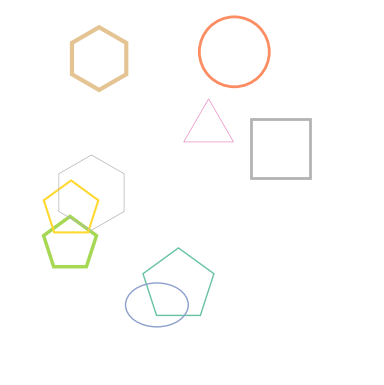[{"shape": "pentagon", "thickness": 1, "radius": 0.48, "center": [0.464, 0.259]}, {"shape": "circle", "thickness": 2, "radius": 0.45, "center": [0.609, 0.865]}, {"shape": "oval", "thickness": 1, "radius": 0.41, "center": [0.408, 0.208]}, {"shape": "triangle", "thickness": 0.5, "radius": 0.37, "center": [0.542, 0.669]}, {"shape": "pentagon", "thickness": 2.5, "radius": 0.36, "center": [0.182, 0.366]}, {"shape": "pentagon", "thickness": 1.5, "radius": 0.37, "center": [0.185, 0.457]}, {"shape": "hexagon", "thickness": 3, "radius": 0.41, "center": [0.257, 0.848]}, {"shape": "square", "thickness": 2, "radius": 0.38, "center": [0.729, 0.614]}, {"shape": "hexagon", "thickness": 0.5, "radius": 0.49, "center": [0.238, 0.5]}]